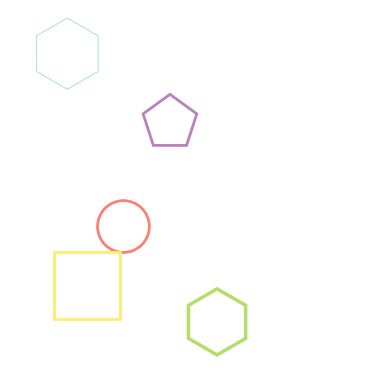[{"shape": "hexagon", "thickness": 0.5, "radius": 0.46, "center": [0.175, 0.861]}, {"shape": "circle", "thickness": 2, "radius": 0.34, "center": [0.321, 0.412]}, {"shape": "hexagon", "thickness": 2.5, "radius": 0.43, "center": [0.564, 0.164]}, {"shape": "pentagon", "thickness": 2, "radius": 0.37, "center": [0.441, 0.682]}, {"shape": "square", "thickness": 2, "radius": 0.43, "center": [0.225, 0.258]}]